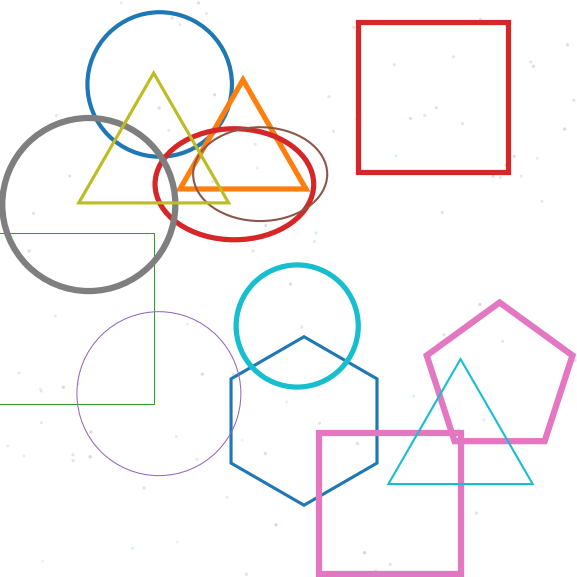[{"shape": "circle", "thickness": 2, "radius": 0.63, "center": [0.276, 0.853]}, {"shape": "hexagon", "thickness": 1.5, "radius": 0.73, "center": [0.526, 0.27]}, {"shape": "triangle", "thickness": 2.5, "radius": 0.63, "center": [0.421, 0.735]}, {"shape": "square", "thickness": 0.5, "radius": 0.74, "center": [0.119, 0.447]}, {"shape": "square", "thickness": 2.5, "radius": 0.65, "center": [0.749, 0.832]}, {"shape": "oval", "thickness": 2.5, "radius": 0.69, "center": [0.406, 0.68]}, {"shape": "circle", "thickness": 0.5, "radius": 0.71, "center": [0.275, 0.317]}, {"shape": "oval", "thickness": 1, "radius": 0.58, "center": [0.451, 0.698]}, {"shape": "pentagon", "thickness": 3, "radius": 0.66, "center": [0.865, 0.343]}, {"shape": "square", "thickness": 3, "radius": 0.61, "center": [0.675, 0.127]}, {"shape": "circle", "thickness": 3, "radius": 0.75, "center": [0.154, 0.645]}, {"shape": "triangle", "thickness": 1.5, "radius": 0.75, "center": [0.266, 0.723]}, {"shape": "triangle", "thickness": 1, "radius": 0.72, "center": [0.797, 0.233]}, {"shape": "circle", "thickness": 2.5, "radius": 0.53, "center": [0.515, 0.435]}]